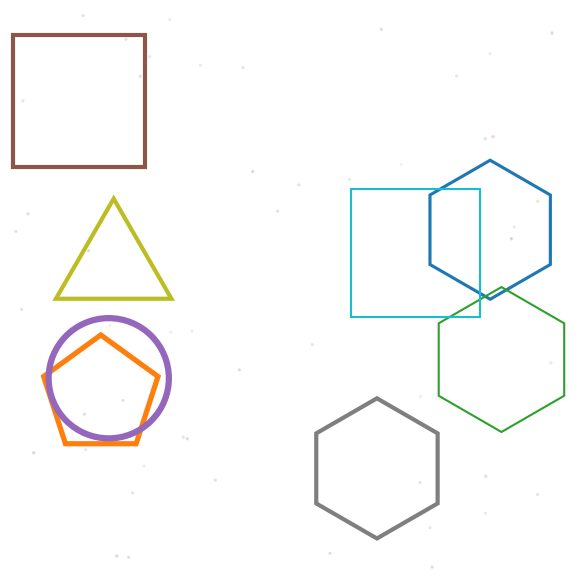[{"shape": "hexagon", "thickness": 1.5, "radius": 0.6, "center": [0.849, 0.601]}, {"shape": "pentagon", "thickness": 2.5, "radius": 0.52, "center": [0.175, 0.315]}, {"shape": "hexagon", "thickness": 1, "radius": 0.63, "center": [0.868, 0.377]}, {"shape": "circle", "thickness": 3, "radius": 0.52, "center": [0.188, 0.344]}, {"shape": "square", "thickness": 2, "radius": 0.57, "center": [0.136, 0.824]}, {"shape": "hexagon", "thickness": 2, "radius": 0.61, "center": [0.653, 0.188]}, {"shape": "triangle", "thickness": 2, "radius": 0.58, "center": [0.197, 0.54]}, {"shape": "square", "thickness": 1, "radius": 0.55, "center": [0.72, 0.561]}]